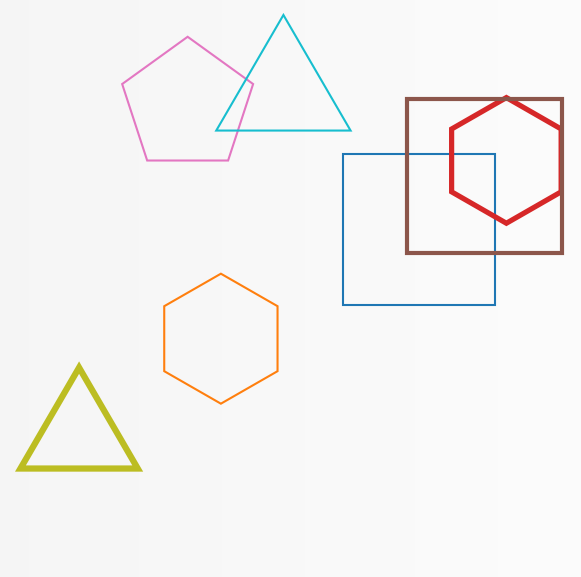[{"shape": "square", "thickness": 1, "radius": 0.65, "center": [0.72, 0.602]}, {"shape": "hexagon", "thickness": 1, "radius": 0.56, "center": [0.38, 0.413]}, {"shape": "hexagon", "thickness": 2.5, "radius": 0.54, "center": [0.871, 0.721]}, {"shape": "square", "thickness": 2, "radius": 0.67, "center": [0.834, 0.695]}, {"shape": "pentagon", "thickness": 1, "radius": 0.59, "center": [0.323, 0.817]}, {"shape": "triangle", "thickness": 3, "radius": 0.58, "center": [0.136, 0.246]}, {"shape": "triangle", "thickness": 1, "radius": 0.67, "center": [0.488, 0.84]}]